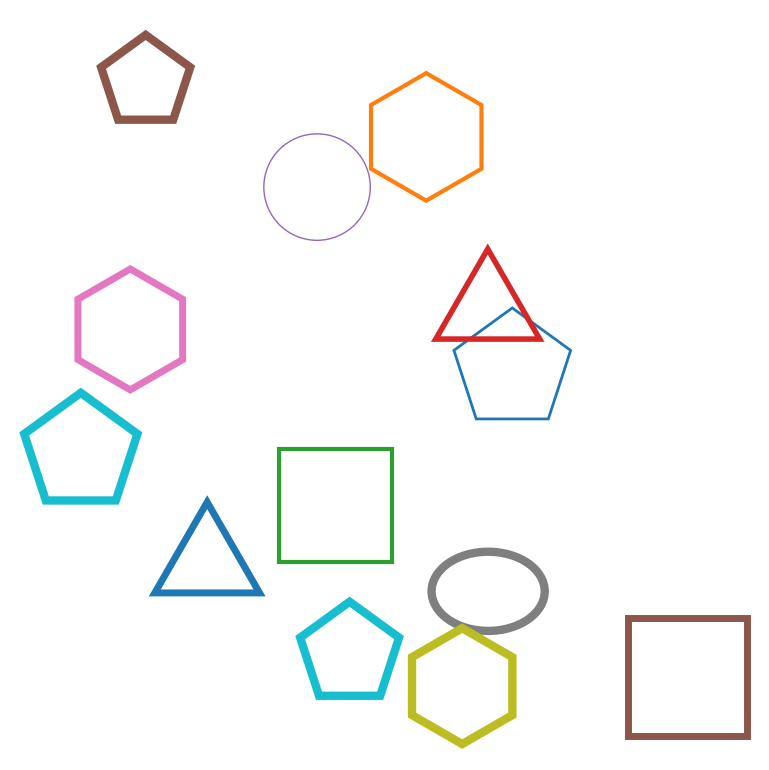[{"shape": "pentagon", "thickness": 1, "radius": 0.4, "center": [0.665, 0.52]}, {"shape": "triangle", "thickness": 2.5, "radius": 0.39, "center": [0.269, 0.269]}, {"shape": "hexagon", "thickness": 1.5, "radius": 0.41, "center": [0.554, 0.822]}, {"shape": "square", "thickness": 1.5, "radius": 0.37, "center": [0.435, 0.343]}, {"shape": "triangle", "thickness": 2, "radius": 0.39, "center": [0.633, 0.599]}, {"shape": "circle", "thickness": 0.5, "radius": 0.35, "center": [0.412, 0.757]}, {"shape": "square", "thickness": 2.5, "radius": 0.38, "center": [0.893, 0.121]}, {"shape": "pentagon", "thickness": 3, "radius": 0.3, "center": [0.189, 0.894]}, {"shape": "hexagon", "thickness": 2.5, "radius": 0.39, "center": [0.169, 0.572]}, {"shape": "oval", "thickness": 3, "radius": 0.37, "center": [0.634, 0.232]}, {"shape": "hexagon", "thickness": 3, "radius": 0.38, "center": [0.6, 0.109]}, {"shape": "pentagon", "thickness": 3, "radius": 0.39, "center": [0.105, 0.413]}, {"shape": "pentagon", "thickness": 3, "radius": 0.34, "center": [0.454, 0.151]}]